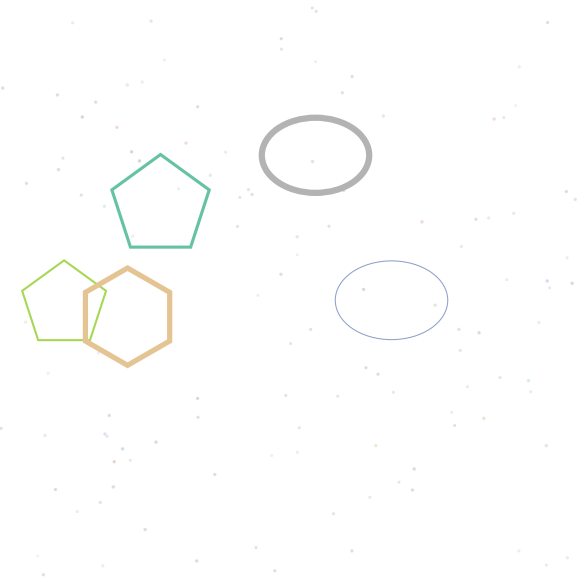[{"shape": "pentagon", "thickness": 1.5, "radius": 0.44, "center": [0.278, 0.643]}, {"shape": "oval", "thickness": 0.5, "radius": 0.49, "center": [0.678, 0.479]}, {"shape": "pentagon", "thickness": 1, "radius": 0.38, "center": [0.111, 0.472]}, {"shape": "hexagon", "thickness": 2.5, "radius": 0.42, "center": [0.221, 0.451]}, {"shape": "oval", "thickness": 3, "radius": 0.46, "center": [0.546, 0.73]}]